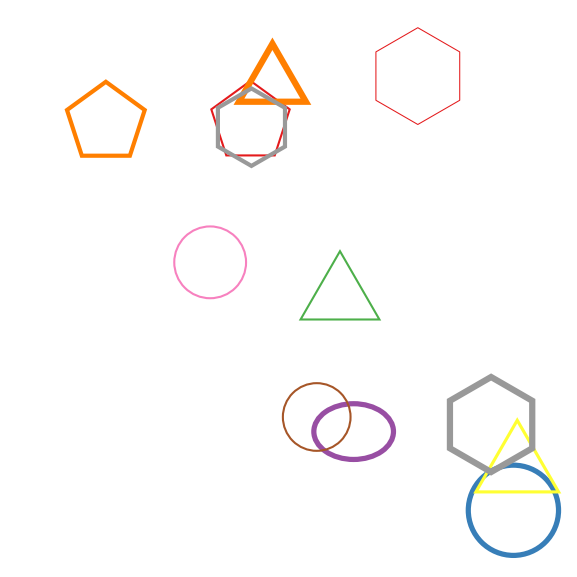[{"shape": "hexagon", "thickness": 0.5, "radius": 0.42, "center": [0.723, 0.867]}, {"shape": "pentagon", "thickness": 1, "radius": 0.36, "center": [0.434, 0.788]}, {"shape": "circle", "thickness": 2.5, "radius": 0.39, "center": [0.889, 0.116]}, {"shape": "triangle", "thickness": 1, "radius": 0.39, "center": [0.589, 0.485]}, {"shape": "oval", "thickness": 2.5, "radius": 0.34, "center": [0.612, 0.252]}, {"shape": "triangle", "thickness": 3, "radius": 0.33, "center": [0.472, 0.856]}, {"shape": "pentagon", "thickness": 2, "radius": 0.35, "center": [0.183, 0.787]}, {"shape": "triangle", "thickness": 1.5, "radius": 0.41, "center": [0.896, 0.189]}, {"shape": "circle", "thickness": 1, "radius": 0.29, "center": [0.548, 0.277]}, {"shape": "circle", "thickness": 1, "radius": 0.31, "center": [0.364, 0.545]}, {"shape": "hexagon", "thickness": 3, "radius": 0.41, "center": [0.85, 0.264]}, {"shape": "hexagon", "thickness": 2, "radius": 0.34, "center": [0.435, 0.779]}]